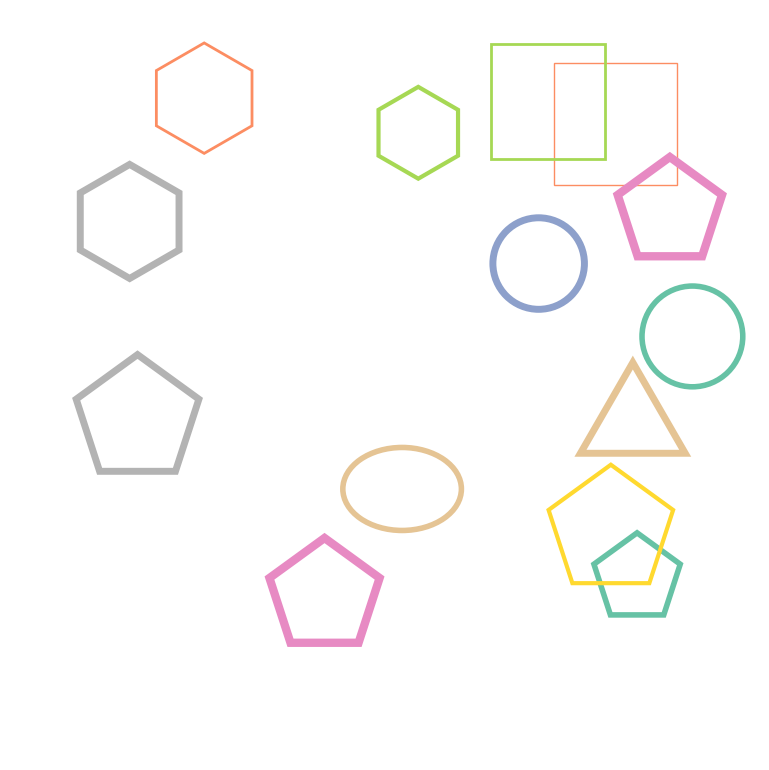[{"shape": "circle", "thickness": 2, "radius": 0.33, "center": [0.899, 0.563]}, {"shape": "pentagon", "thickness": 2, "radius": 0.29, "center": [0.827, 0.249]}, {"shape": "hexagon", "thickness": 1, "radius": 0.36, "center": [0.265, 0.873]}, {"shape": "square", "thickness": 0.5, "radius": 0.4, "center": [0.799, 0.839]}, {"shape": "circle", "thickness": 2.5, "radius": 0.3, "center": [0.7, 0.658]}, {"shape": "pentagon", "thickness": 3, "radius": 0.36, "center": [0.87, 0.725]}, {"shape": "pentagon", "thickness": 3, "radius": 0.38, "center": [0.421, 0.226]}, {"shape": "square", "thickness": 1, "radius": 0.37, "center": [0.712, 0.868]}, {"shape": "hexagon", "thickness": 1.5, "radius": 0.3, "center": [0.543, 0.828]}, {"shape": "pentagon", "thickness": 1.5, "radius": 0.43, "center": [0.793, 0.311]}, {"shape": "oval", "thickness": 2, "radius": 0.38, "center": [0.522, 0.365]}, {"shape": "triangle", "thickness": 2.5, "radius": 0.39, "center": [0.822, 0.451]}, {"shape": "hexagon", "thickness": 2.5, "radius": 0.37, "center": [0.168, 0.712]}, {"shape": "pentagon", "thickness": 2.5, "radius": 0.42, "center": [0.179, 0.456]}]